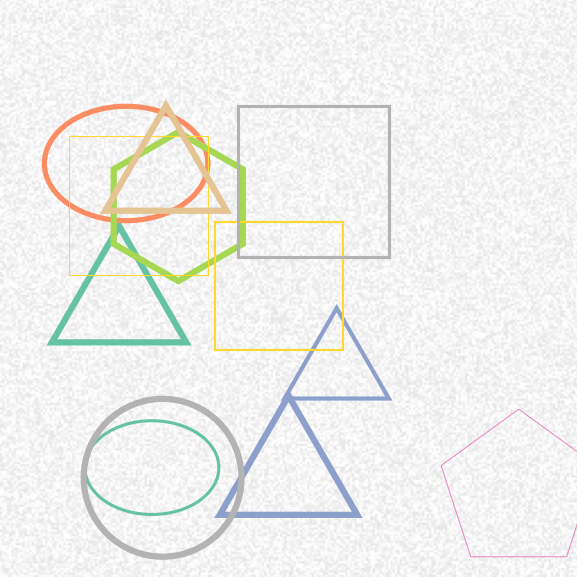[{"shape": "triangle", "thickness": 3, "radius": 0.67, "center": [0.206, 0.473]}, {"shape": "oval", "thickness": 1.5, "radius": 0.58, "center": [0.263, 0.189]}, {"shape": "oval", "thickness": 2.5, "radius": 0.71, "center": [0.218, 0.716]}, {"shape": "triangle", "thickness": 2, "radius": 0.52, "center": [0.583, 0.361]}, {"shape": "triangle", "thickness": 3, "radius": 0.69, "center": [0.5, 0.176]}, {"shape": "pentagon", "thickness": 0.5, "radius": 0.71, "center": [0.898, 0.149]}, {"shape": "hexagon", "thickness": 3, "radius": 0.65, "center": [0.309, 0.641]}, {"shape": "square", "thickness": 1, "radius": 0.55, "center": [0.484, 0.503]}, {"shape": "square", "thickness": 0.5, "radius": 0.6, "center": [0.24, 0.644]}, {"shape": "triangle", "thickness": 3, "radius": 0.61, "center": [0.287, 0.695]}, {"shape": "circle", "thickness": 3, "radius": 0.68, "center": [0.282, 0.172]}, {"shape": "square", "thickness": 1.5, "radius": 0.65, "center": [0.542, 0.684]}]